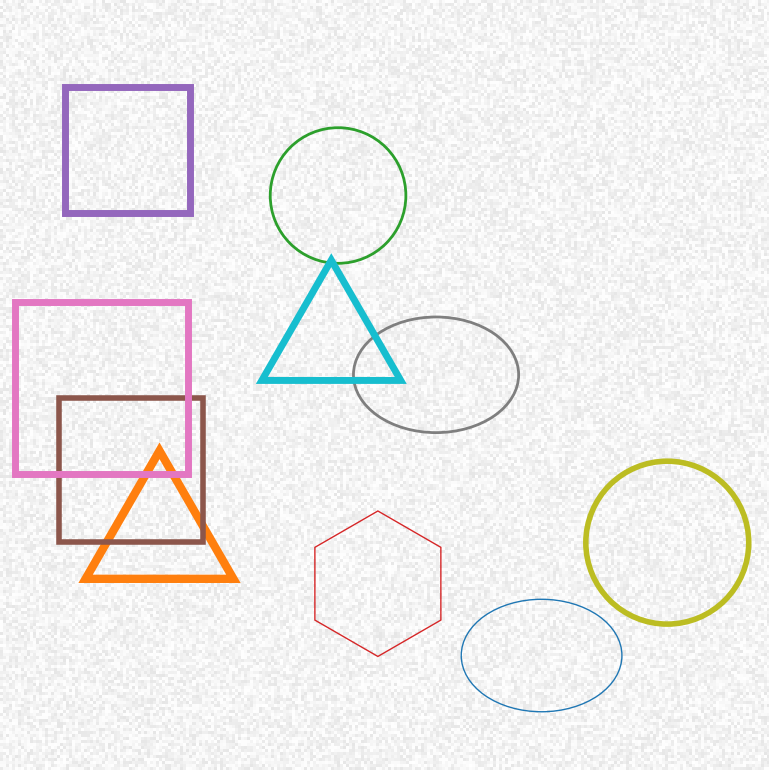[{"shape": "oval", "thickness": 0.5, "radius": 0.52, "center": [0.703, 0.149]}, {"shape": "triangle", "thickness": 3, "radius": 0.55, "center": [0.207, 0.304]}, {"shape": "circle", "thickness": 1, "radius": 0.44, "center": [0.439, 0.746]}, {"shape": "hexagon", "thickness": 0.5, "radius": 0.47, "center": [0.491, 0.242]}, {"shape": "square", "thickness": 2.5, "radius": 0.41, "center": [0.165, 0.805]}, {"shape": "square", "thickness": 2, "radius": 0.47, "center": [0.17, 0.39]}, {"shape": "square", "thickness": 2.5, "radius": 0.56, "center": [0.132, 0.496]}, {"shape": "oval", "thickness": 1, "radius": 0.54, "center": [0.566, 0.513]}, {"shape": "circle", "thickness": 2, "radius": 0.53, "center": [0.867, 0.295]}, {"shape": "triangle", "thickness": 2.5, "radius": 0.52, "center": [0.43, 0.558]}]